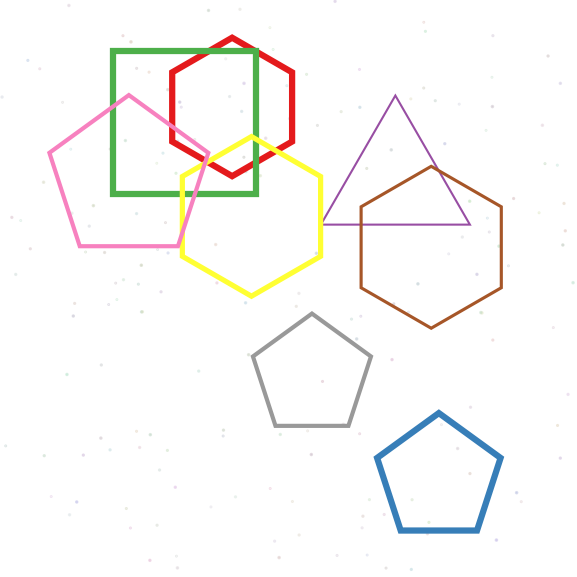[{"shape": "hexagon", "thickness": 3, "radius": 0.6, "center": [0.402, 0.814]}, {"shape": "pentagon", "thickness": 3, "radius": 0.56, "center": [0.76, 0.171]}, {"shape": "square", "thickness": 3, "radius": 0.62, "center": [0.32, 0.787]}, {"shape": "triangle", "thickness": 1, "radius": 0.75, "center": [0.685, 0.685]}, {"shape": "hexagon", "thickness": 2.5, "radius": 0.69, "center": [0.435, 0.624]}, {"shape": "hexagon", "thickness": 1.5, "radius": 0.7, "center": [0.747, 0.571]}, {"shape": "pentagon", "thickness": 2, "radius": 0.72, "center": [0.223, 0.69]}, {"shape": "pentagon", "thickness": 2, "radius": 0.54, "center": [0.54, 0.349]}]